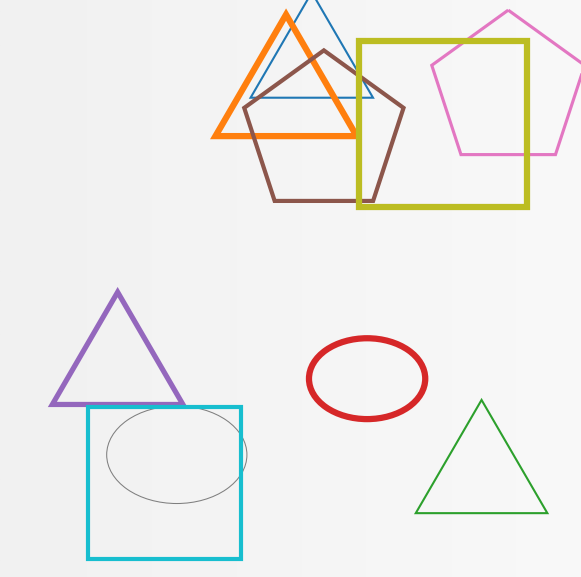[{"shape": "triangle", "thickness": 1, "radius": 0.61, "center": [0.536, 0.891]}, {"shape": "triangle", "thickness": 3, "radius": 0.7, "center": [0.492, 0.834]}, {"shape": "triangle", "thickness": 1, "radius": 0.65, "center": [0.828, 0.176]}, {"shape": "oval", "thickness": 3, "radius": 0.5, "center": [0.632, 0.343]}, {"shape": "triangle", "thickness": 2.5, "radius": 0.65, "center": [0.202, 0.364]}, {"shape": "pentagon", "thickness": 2, "radius": 0.72, "center": [0.557, 0.768]}, {"shape": "pentagon", "thickness": 1.5, "radius": 0.69, "center": [0.874, 0.843]}, {"shape": "oval", "thickness": 0.5, "radius": 0.6, "center": [0.304, 0.212]}, {"shape": "square", "thickness": 3, "radius": 0.72, "center": [0.763, 0.784]}, {"shape": "square", "thickness": 2, "radius": 0.66, "center": [0.283, 0.162]}]